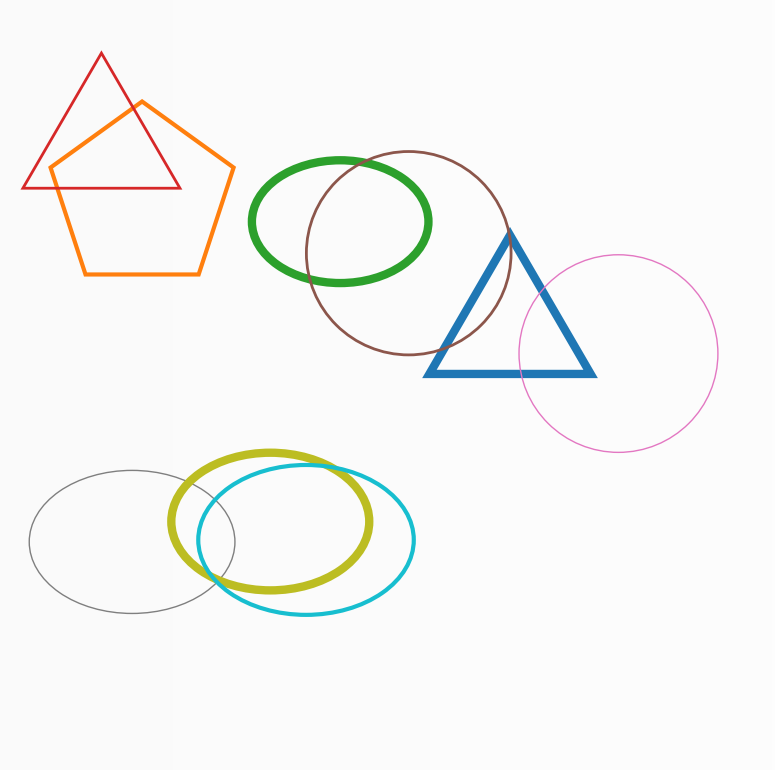[{"shape": "triangle", "thickness": 3, "radius": 0.6, "center": [0.658, 0.574]}, {"shape": "pentagon", "thickness": 1.5, "radius": 0.62, "center": [0.183, 0.744]}, {"shape": "oval", "thickness": 3, "radius": 0.57, "center": [0.439, 0.712]}, {"shape": "triangle", "thickness": 1, "radius": 0.58, "center": [0.131, 0.814]}, {"shape": "circle", "thickness": 1, "radius": 0.66, "center": [0.527, 0.671]}, {"shape": "circle", "thickness": 0.5, "radius": 0.64, "center": [0.798, 0.541]}, {"shape": "oval", "thickness": 0.5, "radius": 0.66, "center": [0.17, 0.296]}, {"shape": "oval", "thickness": 3, "radius": 0.64, "center": [0.349, 0.323]}, {"shape": "oval", "thickness": 1.5, "radius": 0.7, "center": [0.395, 0.299]}]